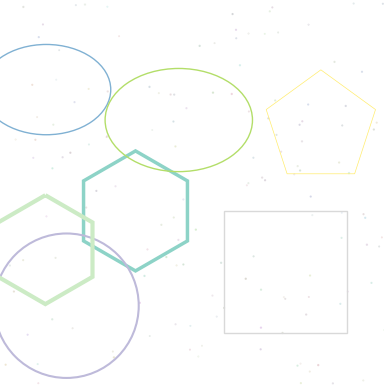[{"shape": "hexagon", "thickness": 2.5, "radius": 0.78, "center": [0.352, 0.452]}, {"shape": "circle", "thickness": 1.5, "radius": 0.94, "center": [0.173, 0.206]}, {"shape": "oval", "thickness": 1, "radius": 0.84, "center": [0.12, 0.767]}, {"shape": "oval", "thickness": 1, "radius": 0.96, "center": [0.464, 0.688]}, {"shape": "square", "thickness": 1, "radius": 0.79, "center": [0.741, 0.293]}, {"shape": "hexagon", "thickness": 3, "radius": 0.71, "center": [0.118, 0.352]}, {"shape": "pentagon", "thickness": 0.5, "radius": 0.75, "center": [0.833, 0.669]}]